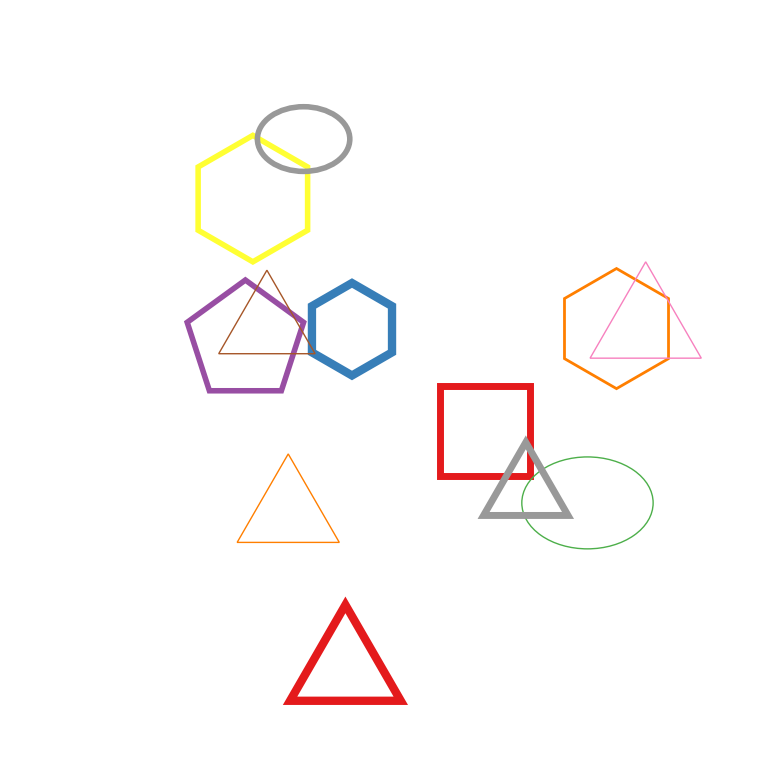[{"shape": "triangle", "thickness": 3, "radius": 0.42, "center": [0.449, 0.131]}, {"shape": "square", "thickness": 2.5, "radius": 0.29, "center": [0.63, 0.44]}, {"shape": "hexagon", "thickness": 3, "radius": 0.3, "center": [0.457, 0.572]}, {"shape": "oval", "thickness": 0.5, "radius": 0.43, "center": [0.763, 0.347]}, {"shape": "pentagon", "thickness": 2, "radius": 0.4, "center": [0.319, 0.557]}, {"shape": "triangle", "thickness": 0.5, "radius": 0.38, "center": [0.374, 0.334]}, {"shape": "hexagon", "thickness": 1, "radius": 0.39, "center": [0.801, 0.573]}, {"shape": "hexagon", "thickness": 2, "radius": 0.41, "center": [0.328, 0.742]}, {"shape": "triangle", "thickness": 0.5, "radius": 0.36, "center": [0.347, 0.577]}, {"shape": "triangle", "thickness": 0.5, "radius": 0.42, "center": [0.839, 0.577]}, {"shape": "oval", "thickness": 2, "radius": 0.3, "center": [0.394, 0.819]}, {"shape": "triangle", "thickness": 2.5, "radius": 0.32, "center": [0.683, 0.362]}]